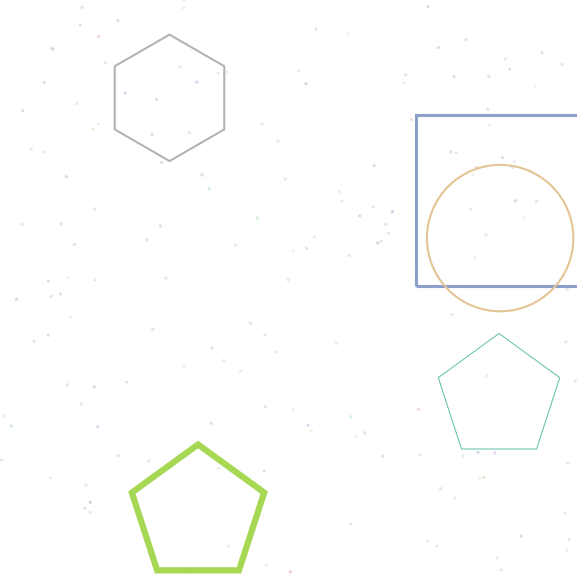[{"shape": "pentagon", "thickness": 0.5, "radius": 0.55, "center": [0.864, 0.311]}, {"shape": "square", "thickness": 1.5, "radius": 0.74, "center": [0.868, 0.651]}, {"shape": "pentagon", "thickness": 3, "radius": 0.6, "center": [0.343, 0.109]}, {"shape": "circle", "thickness": 1, "radius": 0.63, "center": [0.866, 0.587]}, {"shape": "hexagon", "thickness": 1, "radius": 0.55, "center": [0.294, 0.83]}]